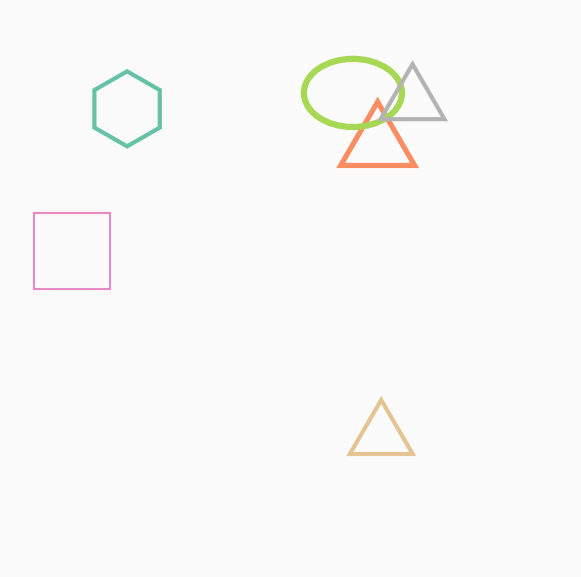[{"shape": "hexagon", "thickness": 2, "radius": 0.32, "center": [0.219, 0.811]}, {"shape": "triangle", "thickness": 2.5, "radius": 0.37, "center": [0.65, 0.749]}, {"shape": "square", "thickness": 1, "radius": 0.33, "center": [0.124, 0.565]}, {"shape": "oval", "thickness": 3, "radius": 0.42, "center": [0.607, 0.838]}, {"shape": "triangle", "thickness": 2, "radius": 0.31, "center": [0.656, 0.244]}, {"shape": "triangle", "thickness": 2, "radius": 0.32, "center": [0.71, 0.825]}]